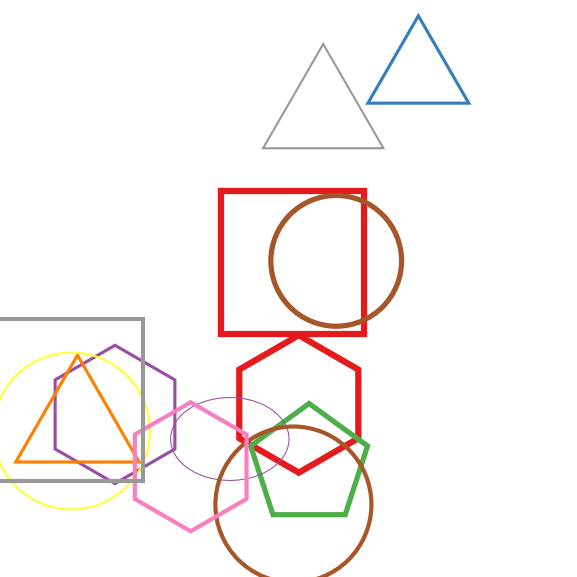[{"shape": "square", "thickness": 3, "radius": 0.62, "center": [0.507, 0.545]}, {"shape": "hexagon", "thickness": 3, "radius": 0.59, "center": [0.517, 0.3]}, {"shape": "triangle", "thickness": 1.5, "radius": 0.5, "center": [0.724, 0.871]}, {"shape": "pentagon", "thickness": 2.5, "radius": 0.53, "center": [0.535, 0.194]}, {"shape": "hexagon", "thickness": 1.5, "radius": 0.6, "center": [0.199, 0.282]}, {"shape": "oval", "thickness": 0.5, "radius": 0.51, "center": [0.398, 0.239]}, {"shape": "triangle", "thickness": 1.5, "radius": 0.62, "center": [0.134, 0.261]}, {"shape": "circle", "thickness": 1, "radius": 0.68, "center": [0.124, 0.253]}, {"shape": "circle", "thickness": 2.5, "radius": 0.57, "center": [0.582, 0.547]}, {"shape": "circle", "thickness": 2, "radius": 0.68, "center": [0.508, 0.125]}, {"shape": "hexagon", "thickness": 2, "radius": 0.56, "center": [0.33, 0.191]}, {"shape": "square", "thickness": 2, "radius": 0.7, "center": [0.108, 0.307]}, {"shape": "triangle", "thickness": 1, "radius": 0.6, "center": [0.56, 0.803]}]